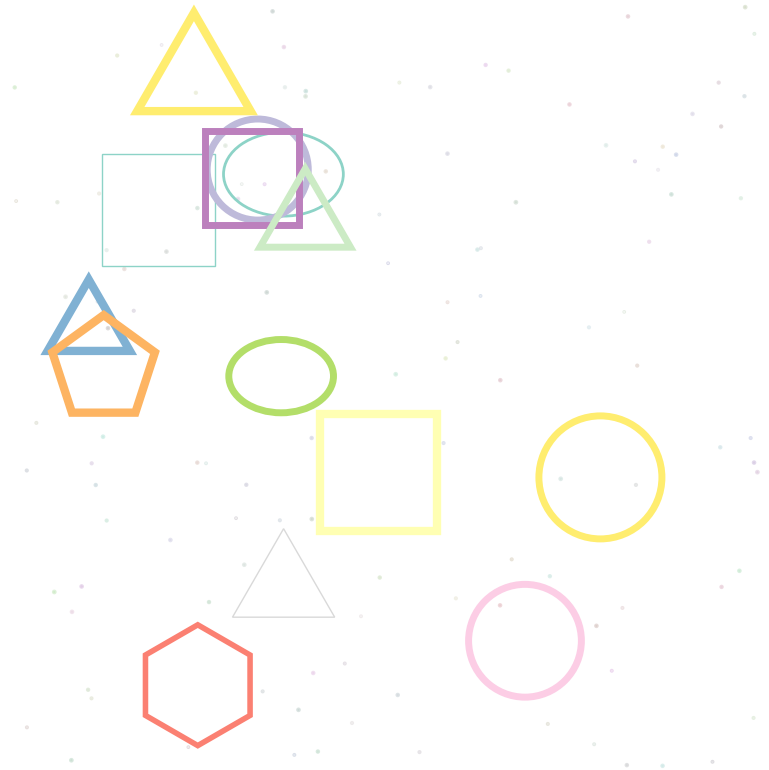[{"shape": "oval", "thickness": 1, "radius": 0.39, "center": [0.368, 0.774]}, {"shape": "square", "thickness": 0.5, "radius": 0.37, "center": [0.206, 0.727]}, {"shape": "square", "thickness": 3, "radius": 0.38, "center": [0.491, 0.386]}, {"shape": "circle", "thickness": 2.5, "radius": 0.33, "center": [0.335, 0.78]}, {"shape": "hexagon", "thickness": 2, "radius": 0.39, "center": [0.257, 0.11]}, {"shape": "triangle", "thickness": 3, "radius": 0.31, "center": [0.115, 0.575]}, {"shape": "pentagon", "thickness": 3, "radius": 0.35, "center": [0.135, 0.521]}, {"shape": "oval", "thickness": 2.5, "radius": 0.34, "center": [0.365, 0.511]}, {"shape": "circle", "thickness": 2.5, "radius": 0.37, "center": [0.682, 0.168]}, {"shape": "triangle", "thickness": 0.5, "radius": 0.38, "center": [0.368, 0.237]}, {"shape": "square", "thickness": 2.5, "radius": 0.3, "center": [0.327, 0.769]}, {"shape": "triangle", "thickness": 2.5, "radius": 0.34, "center": [0.396, 0.713]}, {"shape": "triangle", "thickness": 3, "radius": 0.43, "center": [0.252, 0.898]}, {"shape": "circle", "thickness": 2.5, "radius": 0.4, "center": [0.78, 0.38]}]